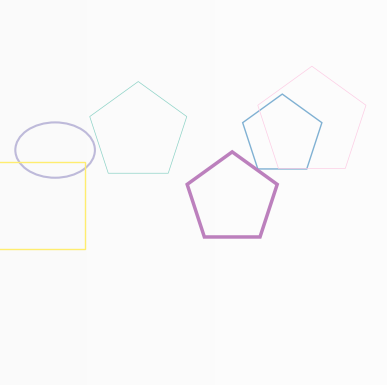[{"shape": "pentagon", "thickness": 0.5, "radius": 0.66, "center": [0.357, 0.657]}, {"shape": "oval", "thickness": 1.5, "radius": 0.51, "center": [0.142, 0.61]}, {"shape": "pentagon", "thickness": 1, "radius": 0.54, "center": [0.728, 0.648]}, {"shape": "pentagon", "thickness": 0.5, "radius": 0.73, "center": [0.805, 0.681]}, {"shape": "pentagon", "thickness": 2.5, "radius": 0.61, "center": [0.599, 0.483]}, {"shape": "square", "thickness": 1, "radius": 0.56, "center": [0.106, 0.466]}]